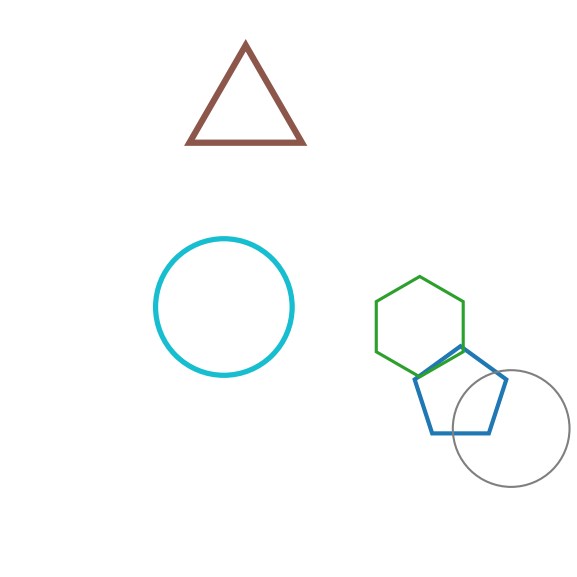[{"shape": "pentagon", "thickness": 2, "radius": 0.42, "center": [0.797, 0.316]}, {"shape": "hexagon", "thickness": 1.5, "radius": 0.43, "center": [0.727, 0.433]}, {"shape": "triangle", "thickness": 3, "radius": 0.56, "center": [0.425, 0.808]}, {"shape": "circle", "thickness": 1, "radius": 0.51, "center": [0.885, 0.257]}, {"shape": "circle", "thickness": 2.5, "radius": 0.59, "center": [0.388, 0.468]}]